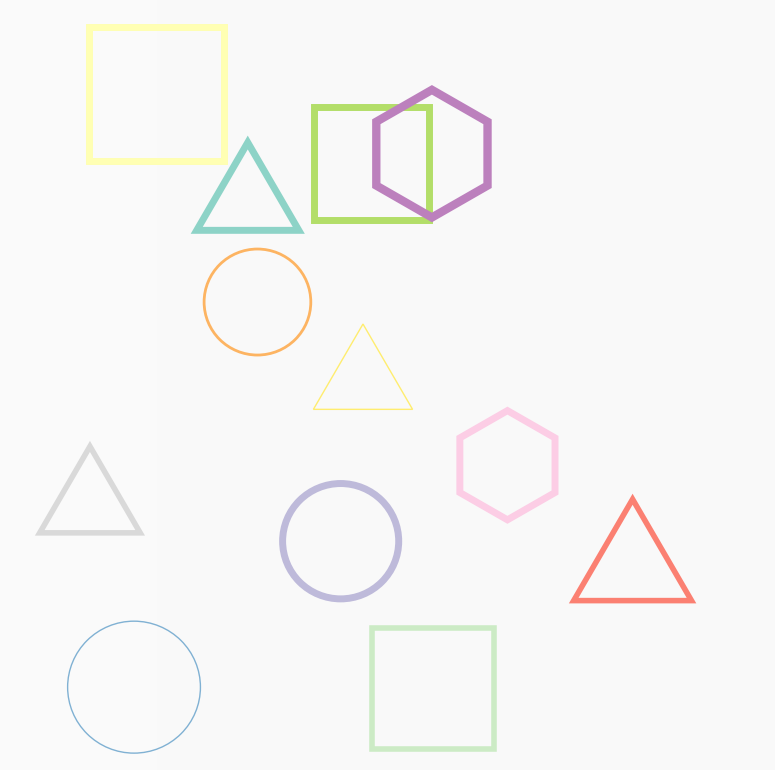[{"shape": "triangle", "thickness": 2.5, "radius": 0.38, "center": [0.32, 0.739]}, {"shape": "square", "thickness": 2.5, "radius": 0.44, "center": [0.202, 0.878]}, {"shape": "circle", "thickness": 2.5, "radius": 0.37, "center": [0.44, 0.297]}, {"shape": "triangle", "thickness": 2, "radius": 0.44, "center": [0.816, 0.264]}, {"shape": "circle", "thickness": 0.5, "radius": 0.43, "center": [0.173, 0.108]}, {"shape": "circle", "thickness": 1, "radius": 0.34, "center": [0.332, 0.608]}, {"shape": "square", "thickness": 2.5, "radius": 0.37, "center": [0.479, 0.788]}, {"shape": "hexagon", "thickness": 2.5, "radius": 0.35, "center": [0.655, 0.396]}, {"shape": "triangle", "thickness": 2, "radius": 0.37, "center": [0.116, 0.345]}, {"shape": "hexagon", "thickness": 3, "radius": 0.41, "center": [0.557, 0.8]}, {"shape": "square", "thickness": 2, "radius": 0.39, "center": [0.559, 0.105]}, {"shape": "triangle", "thickness": 0.5, "radius": 0.37, "center": [0.468, 0.505]}]